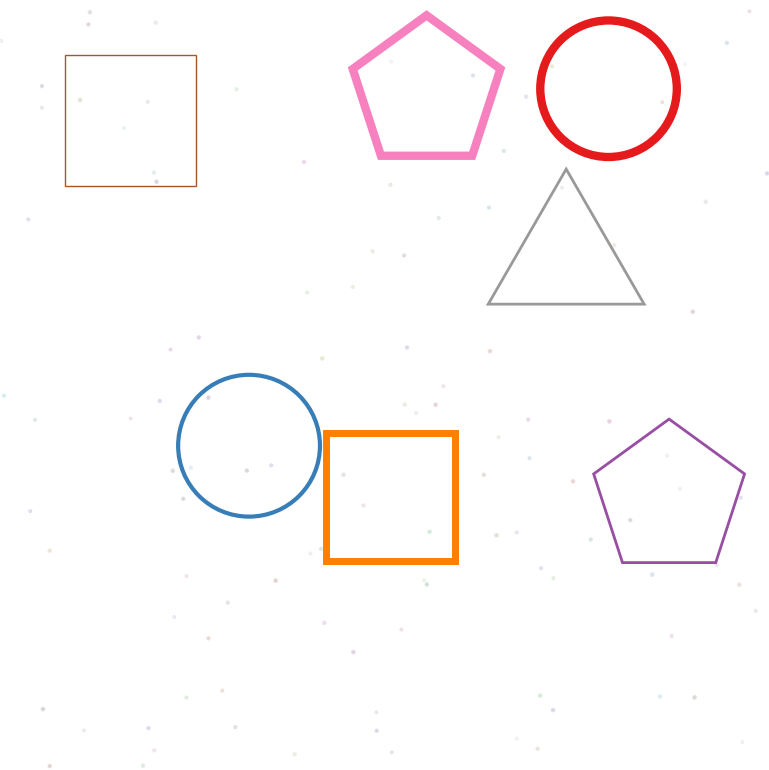[{"shape": "circle", "thickness": 3, "radius": 0.44, "center": [0.79, 0.885]}, {"shape": "circle", "thickness": 1.5, "radius": 0.46, "center": [0.323, 0.421]}, {"shape": "pentagon", "thickness": 1, "radius": 0.52, "center": [0.869, 0.353]}, {"shape": "square", "thickness": 2.5, "radius": 0.42, "center": [0.507, 0.355]}, {"shape": "square", "thickness": 0.5, "radius": 0.43, "center": [0.17, 0.843]}, {"shape": "pentagon", "thickness": 3, "radius": 0.5, "center": [0.554, 0.879]}, {"shape": "triangle", "thickness": 1, "radius": 0.58, "center": [0.735, 0.663]}]